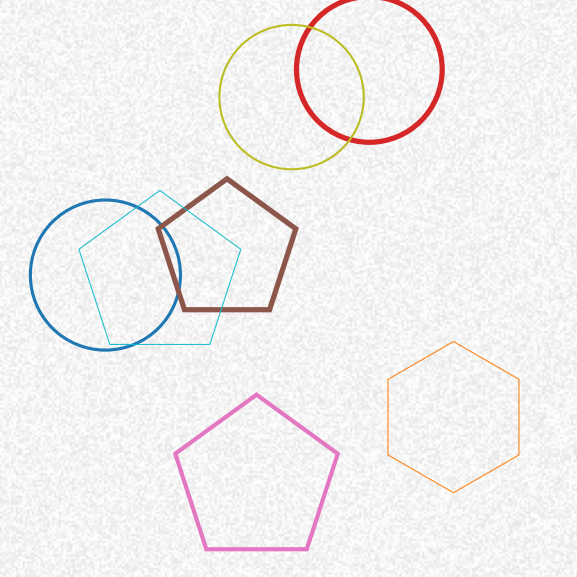[{"shape": "circle", "thickness": 1.5, "radius": 0.65, "center": [0.183, 0.523]}, {"shape": "hexagon", "thickness": 0.5, "radius": 0.65, "center": [0.785, 0.277]}, {"shape": "circle", "thickness": 2.5, "radius": 0.63, "center": [0.64, 0.879]}, {"shape": "pentagon", "thickness": 2.5, "radius": 0.63, "center": [0.393, 0.564]}, {"shape": "pentagon", "thickness": 2, "radius": 0.74, "center": [0.444, 0.168]}, {"shape": "circle", "thickness": 1, "radius": 0.62, "center": [0.505, 0.831]}, {"shape": "pentagon", "thickness": 0.5, "radius": 0.74, "center": [0.277, 0.522]}]